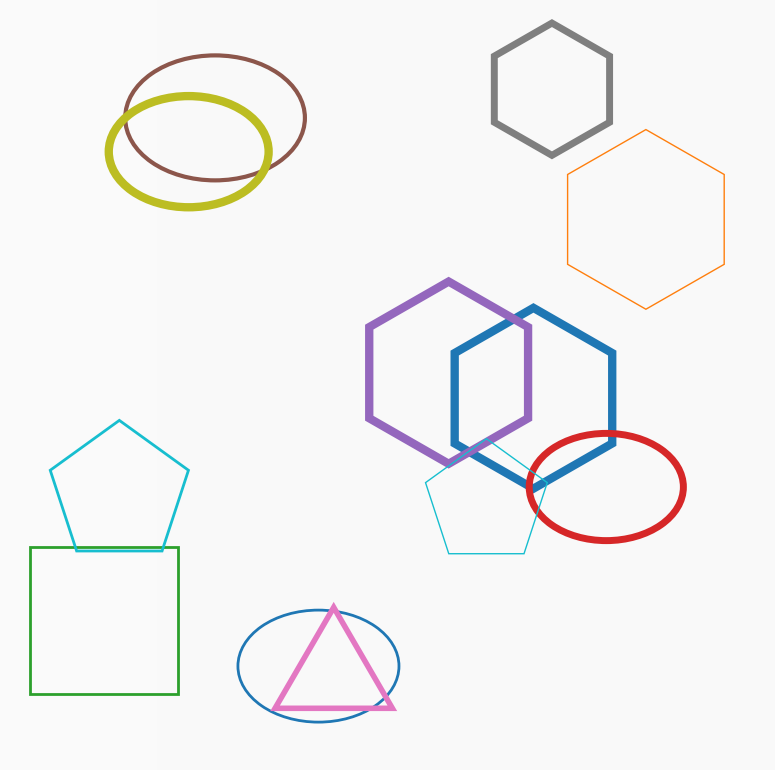[{"shape": "hexagon", "thickness": 3, "radius": 0.59, "center": [0.688, 0.483]}, {"shape": "oval", "thickness": 1, "radius": 0.52, "center": [0.411, 0.135]}, {"shape": "hexagon", "thickness": 0.5, "radius": 0.58, "center": [0.833, 0.715]}, {"shape": "square", "thickness": 1, "radius": 0.48, "center": [0.134, 0.194]}, {"shape": "oval", "thickness": 2.5, "radius": 0.5, "center": [0.782, 0.368]}, {"shape": "hexagon", "thickness": 3, "radius": 0.59, "center": [0.579, 0.516]}, {"shape": "oval", "thickness": 1.5, "radius": 0.58, "center": [0.278, 0.847]}, {"shape": "triangle", "thickness": 2, "radius": 0.44, "center": [0.431, 0.124]}, {"shape": "hexagon", "thickness": 2.5, "radius": 0.43, "center": [0.712, 0.884]}, {"shape": "oval", "thickness": 3, "radius": 0.52, "center": [0.243, 0.803]}, {"shape": "pentagon", "thickness": 0.5, "radius": 0.41, "center": [0.628, 0.348]}, {"shape": "pentagon", "thickness": 1, "radius": 0.47, "center": [0.154, 0.36]}]